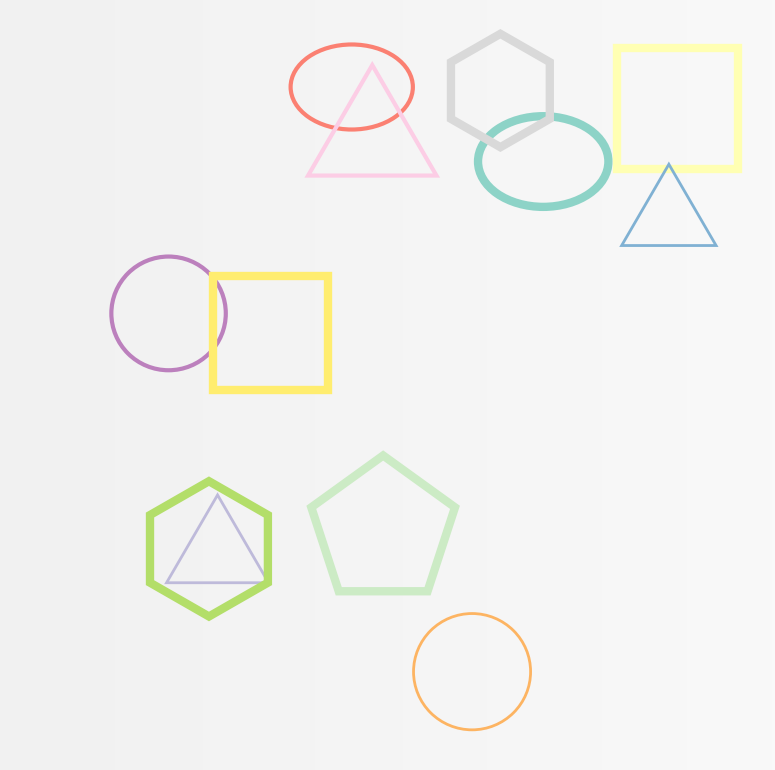[{"shape": "oval", "thickness": 3, "radius": 0.42, "center": [0.701, 0.79]}, {"shape": "square", "thickness": 3, "radius": 0.39, "center": [0.874, 0.86]}, {"shape": "triangle", "thickness": 1, "radius": 0.38, "center": [0.281, 0.281]}, {"shape": "oval", "thickness": 1.5, "radius": 0.39, "center": [0.454, 0.887]}, {"shape": "triangle", "thickness": 1, "radius": 0.35, "center": [0.863, 0.716]}, {"shape": "circle", "thickness": 1, "radius": 0.38, "center": [0.609, 0.128]}, {"shape": "hexagon", "thickness": 3, "radius": 0.44, "center": [0.27, 0.287]}, {"shape": "triangle", "thickness": 1.5, "radius": 0.48, "center": [0.48, 0.82]}, {"shape": "hexagon", "thickness": 3, "radius": 0.37, "center": [0.646, 0.882]}, {"shape": "circle", "thickness": 1.5, "radius": 0.37, "center": [0.218, 0.593]}, {"shape": "pentagon", "thickness": 3, "radius": 0.49, "center": [0.494, 0.311]}, {"shape": "square", "thickness": 3, "radius": 0.37, "center": [0.349, 0.568]}]